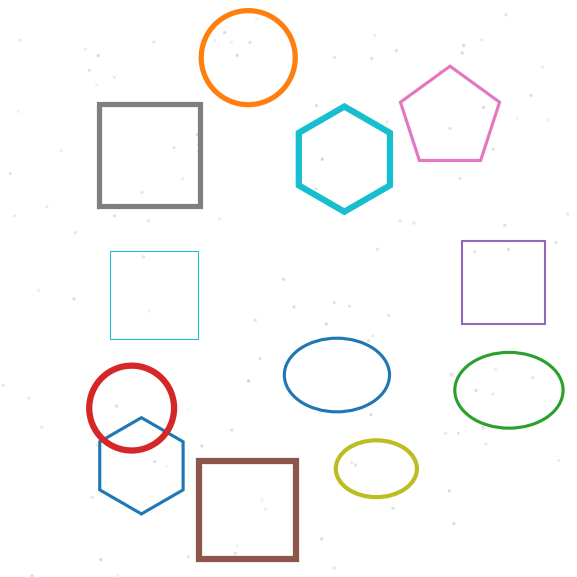[{"shape": "oval", "thickness": 1.5, "radius": 0.46, "center": [0.583, 0.35]}, {"shape": "hexagon", "thickness": 1.5, "radius": 0.42, "center": [0.245, 0.193]}, {"shape": "circle", "thickness": 2.5, "radius": 0.41, "center": [0.43, 0.899]}, {"shape": "oval", "thickness": 1.5, "radius": 0.47, "center": [0.881, 0.323]}, {"shape": "circle", "thickness": 3, "radius": 0.37, "center": [0.228, 0.293]}, {"shape": "square", "thickness": 1, "radius": 0.36, "center": [0.872, 0.511]}, {"shape": "square", "thickness": 3, "radius": 0.42, "center": [0.428, 0.116]}, {"shape": "pentagon", "thickness": 1.5, "radius": 0.45, "center": [0.779, 0.794]}, {"shape": "square", "thickness": 2.5, "radius": 0.44, "center": [0.259, 0.731]}, {"shape": "oval", "thickness": 2, "radius": 0.35, "center": [0.652, 0.187]}, {"shape": "hexagon", "thickness": 3, "radius": 0.46, "center": [0.596, 0.724]}, {"shape": "square", "thickness": 0.5, "radius": 0.38, "center": [0.266, 0.489]}]